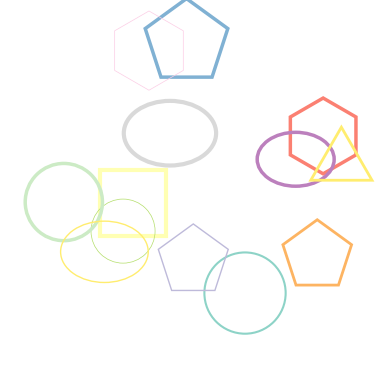[{"shape": "circle", "thickness": 1.5, "radius": 0.53, "center": [0.636, 0.239]}, {"shape": "square", "thickness": 3, "radius": 0.43, "center": [0.346, 0.473]}, {"shape": "pentagon", "thickness": 1, "radius": 0.48, "center": [0.502, 0.323]}, {"shape": "hexagon", "thickness": 2.5, "radius": 0.49, "center": [0.839, 0.647]}, {"shape": "pentagon", "thickness": 2.5, "radius": 0.56, "center": [0.484, 0.891]}, {"shape": "pentagon", "thickness": 2, "radius": 0.47, "center": [0.824, 0.335]}, {"shape": "circle", "thickness": 0.5, "radius": 0.42, "center": [0.32, 0.4]}, {"shape": "hexagon", "thickness": 0.5, "radius": 0.51, "center": [0.387, 0.869]}, {"shape": "oval", "thickness": 3, "radius": 0.6, "center": [0.441, 0.654]}, {"shape": "oval", "thickness": 2.5, "radius": 0.5, "center": [0.768, 0.586]}, {"shape": "circle", "thickness": 2.5, "radius": 0.5, "center": [0.166, 0.475]}, {"shape": "triangle", "thickness": 2, "radius": 0.46, "center": [0.887, 0.578]}, {"shape": "oval", "thickness": 1, "radius": 0.57, "center": [0.271, 0.346]}]